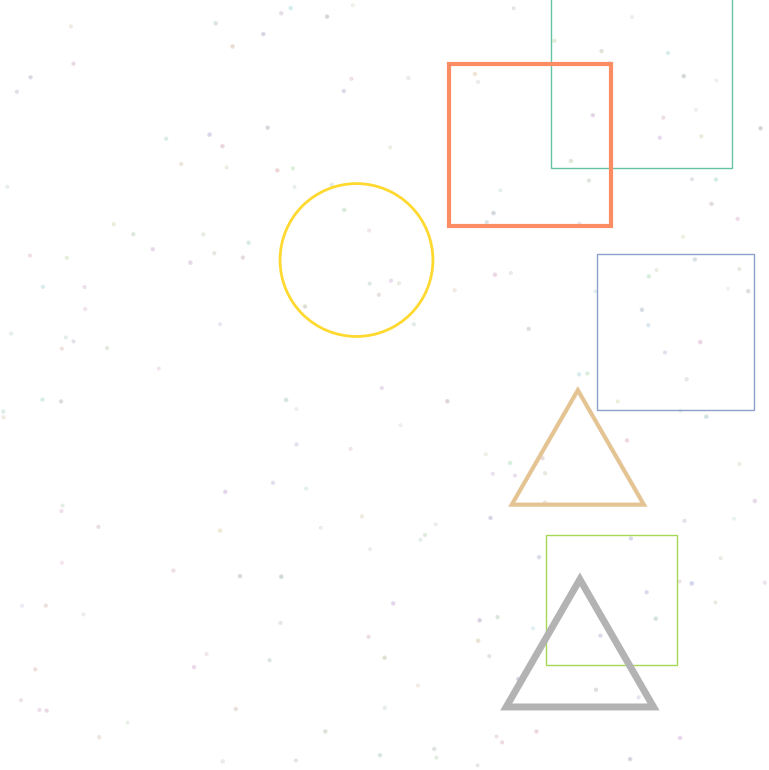[{"shape": "square", "thickness": 0.5, "radius": 0.59, "center": [0.833, 0.899]}, {"shape": "square", "thickness": 1.5, "radius": 0.53, "center": [0.689, 0.811]}, {"shape": "square", "thickness": 0.5, "radius": 0.51, "center": [0.877, 0.569]}, {"shape": "square", "thickness": 0.5, "radius": 0.42, "center": [0.794, 0.221]}, {"shape": "circle", "thickness": 1, "radius": 0.5, "center": [0.463, 0.662]}, {"shape": "triangle", "thickness": 1.5, "radius": 0.5, "center": [0.75, 0.394]}, {"shape": "triangle", "thickness": 2.5, "radius": 0.55, "center": [0.753, 0.137]}]